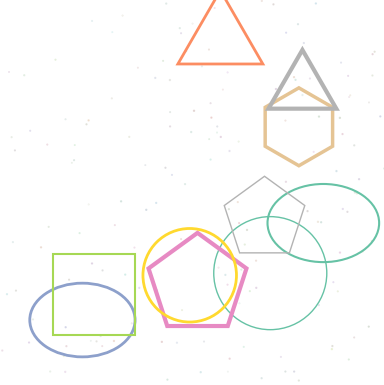[{"shape": "circle", "thickness": 1, "radius": 0.73, "center": [0.702, 0.291]}, {"shape": "oval", "thickness": 1.5, "radius": 0.72, "center": [0.84, 0.421]}, {"shape": "triangle", "thickness": 2, "radius": 0.64, "center": [0.572, 0.898]}, {"shape": "oval", "thickness": 2, "radius": 0.68, "center": [0.214, 0.169]}, {"shape": "pentagon", "thickness": 3, "radius": 0.67, "center": [0.513, 0.261]}, {"shape": "square", "thickness": 1.5, "radius": 0.53, "center": [0.244, 0.236]}, {"shape": "circle", "thickness": 2, "radius": 0.61, "center": [0.493, 0.285]}, {"shape": "hexagon", "thickness": 2.5, "radius": 0.51, "center": [0.776, 0.671]}, {"shape": "pentagon", "thickness": 1, "radius": 0.55, "center": [0.687, 0.432]}, {"shape": "triangle", "thickness": 3, "radius": 0.51, "center": [0.785, 0.769]}]